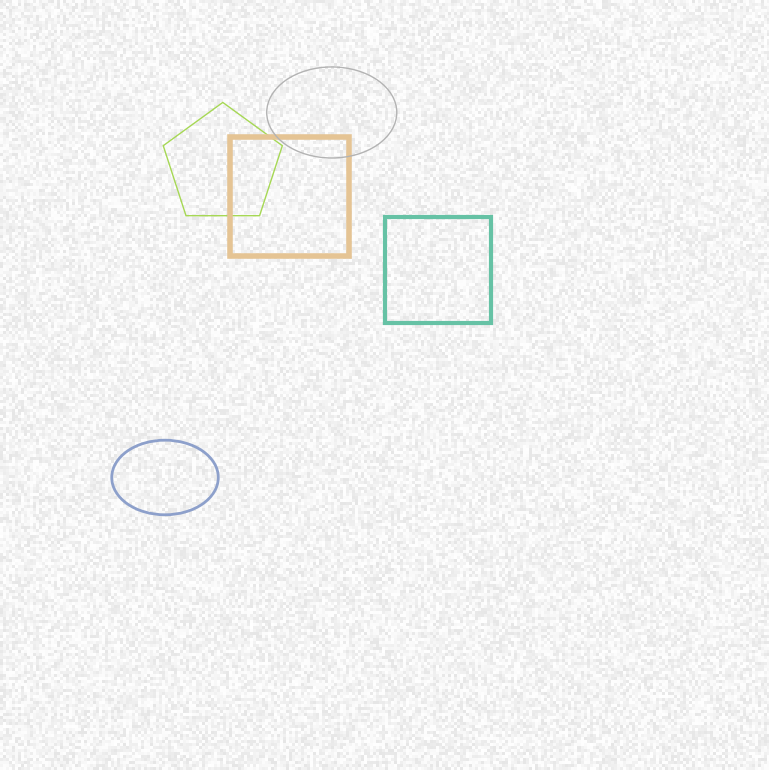[{"shape": "square", "thickness": 1.5, "radius": 0.34, "center": [0.569, 0.649]}, {"shape": "oval", "thickness": 1, "radius": 0.35, "center": [0.214, 0.38]}, {"shape": "pentagon", "thickness": 0.5, "radius": 0.41, "center": [0.289, 0.786]}, {"shape": "square", "thickness": 2, "radius": 0.39, "center": [0.376, 0.745]}, {"shape": "oval", "thickness": 0.5, "radius": 0.42, "center": [0.431, 0.854]}]